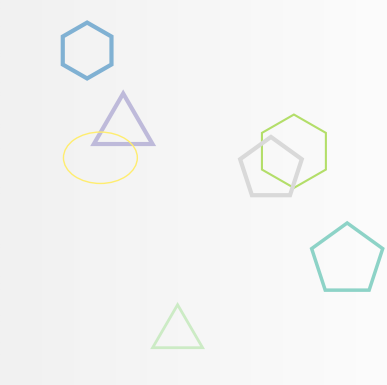[{"shape": "pentagon", "thickness": 2.5, "radius": 0.48, "center": [0.896, 0.324]}, {"shape": "triangle", "thickness": 3, "radius": 0.44, "center": [0.318, 0.67]}, {"shape": "hexagon", "thickness": 3, "radius": 0.36, "center": [0.225, 0.869]}, {"shape": "hexagon", "thickness": 1.5, "radius": 0.48, "center": [0.758, 0.607]}, {"shape": "pentagon", "thickness": 3, "radius": 0.42, "center": [0.699, 0.561]}, {"shape": "triangle", "thickness": 2, "radius": 0.37, "center": [0.458, 0.134]}, {"shape": "oval", "thickness": 1, "radius": 0.48, "center": [0.259, 0.59]}]